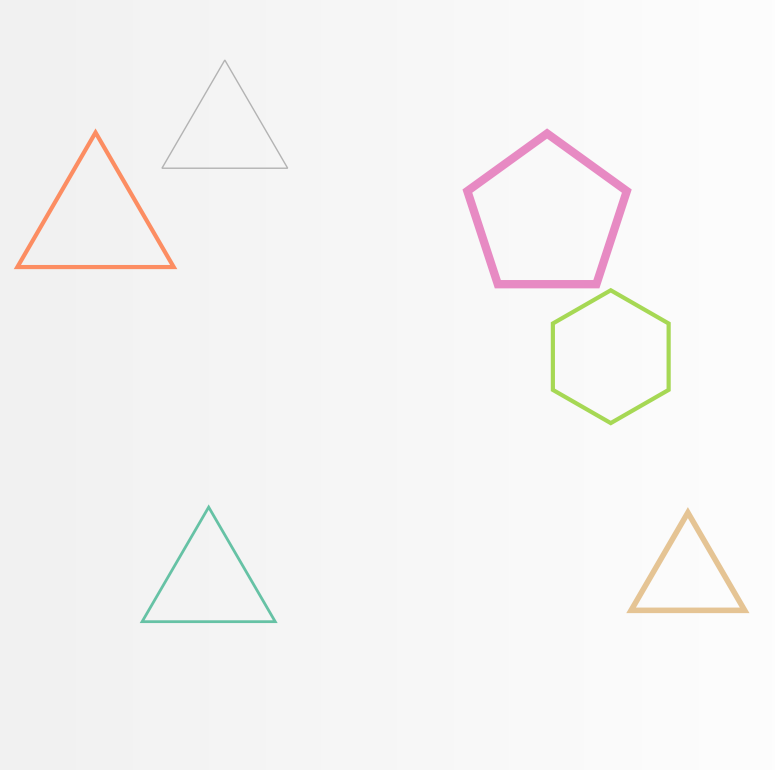[{"shape": "triangle", "thickness": 1, "radius": 0.5, "center": [0.269, 0.242]}, {"shape": "triangle", "thickness": 1.5, "radius": 0.58, "center": [0.123, 0.711]}, {"shape": "pentagon", "thickness": 3, "radius": 0.54, "center": [0.706, 0.718]}, {"shape": "hexagon", "thickness": 1.5, "radius": 0.43, "center": [0.788, 0.537]}, {"shape": "triangle", "thickness": 2, "radius": 0.42, "center": [0.888, 0.25]}, {"shape": "triangle", "thickness": 0.5, "radius": 0.47, "center": [0.29, 0.828]}]